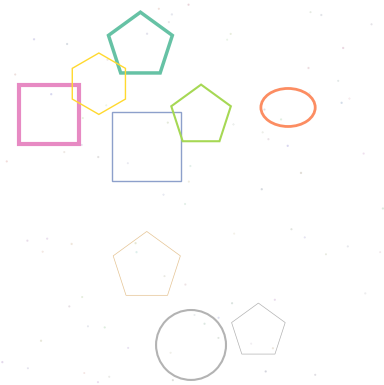[{"shape": "pentagon", "thickness": 2.5, "radius": 0.44, "center": [0.365, 0.881]}, {"shape": "oval", "thickness": 2, "radius": 0.35, "center": [0.748, 0.721]}, {"shape": "square", "thickness": 1, "radius": 0.45, "center": [0.381, 0.619]}, {"shape": "square", "thickness": 3, "radius": 0.38, "center": [0.127, 0.703]}, {"shape": "pentagon", "thickness": 1.5, "radius": 0.41, "center": [0.522, 0.699]}, {"shape": "hexagon", "thickness": 1, "radius": 0.4, "center": [0.257, 0.783]}, {"shape": "pentagon", "thickness": 0.5, "radius": 0.46, "center": [0.381, 0.307]}, {"shape": "pentagon", "thickness": 0.5, "radius": 0.37, "center": [0.671, 0.14]}, {"shape": "circle", "thickness": 1.5, "radius": 0.45, "center": [0.496, 0.104]}]